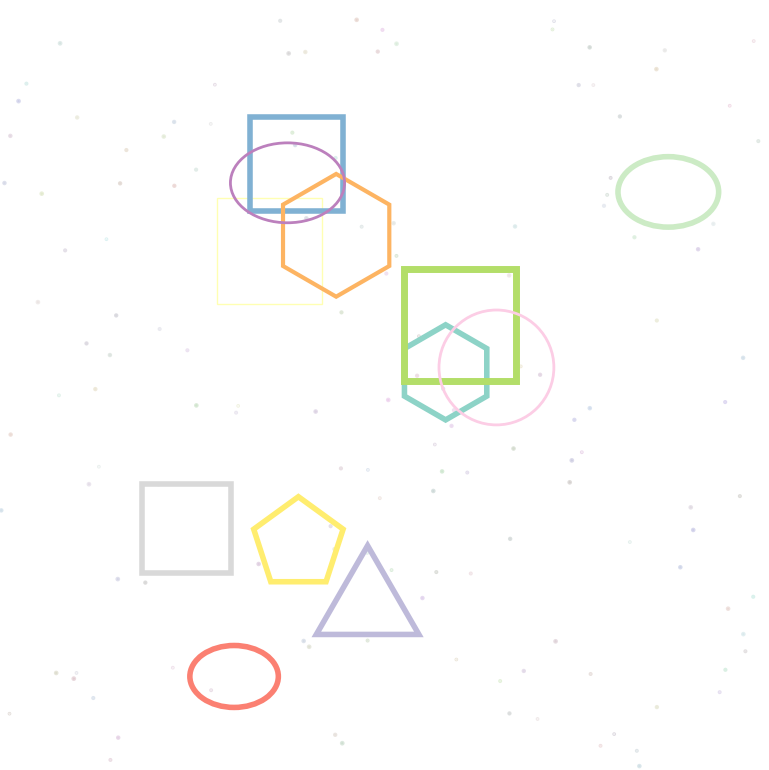[{"shape": "hexagon", "thickness": 2, "radius": 0.31, "center": [0.579, 0.516]}, {"shape": "square", "thickness": 0.5, "radius": 0.34, "center": [0.35, 0.674]}, {"shape": "triangle", "thickness": 2, "radius": 0.38, "center": [0.477, 0.214]}, {"shape": "oval", "thickness": 2, "radius": 0.29, "center": [0.304, 0.121]}, {"shape": "square", "thickness": 2, "radius": 0.3, "center": [0.385, 0.787]}, {"shape": "hexagon", "thickness": 1.5, "radius": 0.4, "center": [0.437, 0.694]}, {"shape": "square", "thickness": 2.5, "radius": 0.36, "center": [0.597, 0.578]}, {"shape": "circle", "thickness": 1, "radius": 0.37, "center": [0.645, 0.523]}, {"shape": "square", "thickness": 2, "radius": 0.29, "center": [0.242, 0.313]}, {"shape": "oval", "thickness": 1, "radius": 0.37, "center": [0.373, 0.763]}, {"shape": "oval", "thickness": 2, "radius": 0.33, "center": [0.868, 0.751]}, {"shape": "pentagon", "thickness": 2, "radius": 0.31, "center": [0.388, 0.294]}]